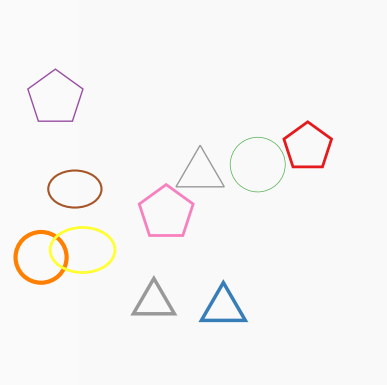[{"shape": "pentagon", "thickness": 2, "radius": 0.32, "center": [0.794, 0.619]}, {"shape": "triangle", "thickness": 2.5, "radius": 0.33, "center": [0.576, 0.201]}, {"shape": "circle", "thickness": 0.5, "radius": 0.35, "center": [0.665, 0.572]}, {"shape": "pentagon", "thickness": 1, "radius": 0.37, "center": [0.143, 0.746]}, {"shape": "circle", "thickness": 3, "radius": 0.33, "center": [0.106, 0.332]}, {"shape": "oval", "thickness": 2, "radius": 0.42, "center": [0.213, 0.351]}, {"shape": "oval", "thickness": 1.5, "radius": 0.34, "center": [0.193, 0.509]}, {"shape": "pentagon", "thickness": 2, "radius": 0.37, "center": [0.429, 0.447]}, {"shape": "triangle", "thickness": 1, "radius": 0.36, "center": [0.516, 0.551]}, {"shape": "triangle", "thickness": 2.5, "radius": 0.31, "center": [0.397, 0.216]}]